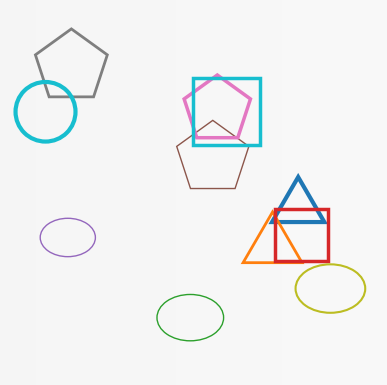[{"shape": "triangle", "thickness": 3, "radius": 0.39, "center": [0.77, 0.462]}, {"shape": "triangle", "thickness": 2, "radius": 0.44, "center": [0.703, 0.362]}, {"shape": "oval", "thickness": 1, "radius": 0.43, "center": [0.491, 0.175]}, {"shape": "square", "thickness": 2.5, "radius": 0.34, "center": [0.779, 0.39]}, {"shape": "oval", "thickness": 1, "radius": 0.36, "center": [0.175, 0.383]}, {"shape": "pentagon", "thickness": 1, "radius": 0.49, "center": [0.549, 0.589]}, {"shape": "pentagon", "thickness": 2.5, "radius": 0.45, "center": [0.561, 0.715]}, {"shape": "pentagon", "thickness": 2, "radius": 0.49, "center": [0.184, 0.827]}, {"shape": "oval", "thickness": 1.5, "radius": 0.45, "center": [0.853, 0.25]}, {"shape": "square", "thickness": 2.5, "radius": 0.43, "center": [0.585, 0.71]}, {"shape": "circle", "thickness": 3, "radius": 0.39, "center": [0.117, 0.71]}]